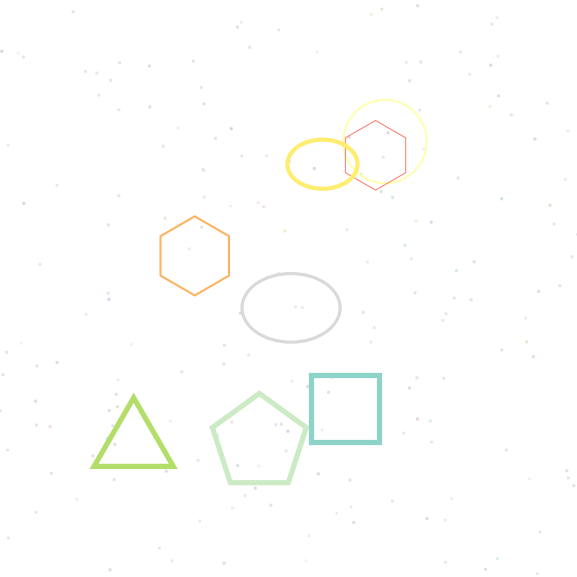[{"shape": "square", "thickness": 2.5, "radius": 0.29, "center": [0.597, 0.291]}, {"shape": "circle", "thickness": 1, "radius": 0.36, "center": [0.667, 0.754]}, {"shape": "hexagon", "thickness": 0.5, "radius": 0.3, "center": [0.65, 0.73]}, {"shape": "hexagon", "thickness": 1, "radius": 0.34, "center": [0.337, 0.556]}, {"shape": "triangle", "thickness": 2.5, "radius": 0.4, "center": [0.231, 0.231]}, {"shape": "oval", "thickness": 1.5, "radius": 0.42, "center": [0.504, 0.466]}, {"shape": "pentagon", "thickness": 2.5, "radius": 0.43, "center": [0.449, 0.232]}, {"shape": "oval", "thickness": 2, "radius": 0.3, "center": [0.558, 0.715]}]